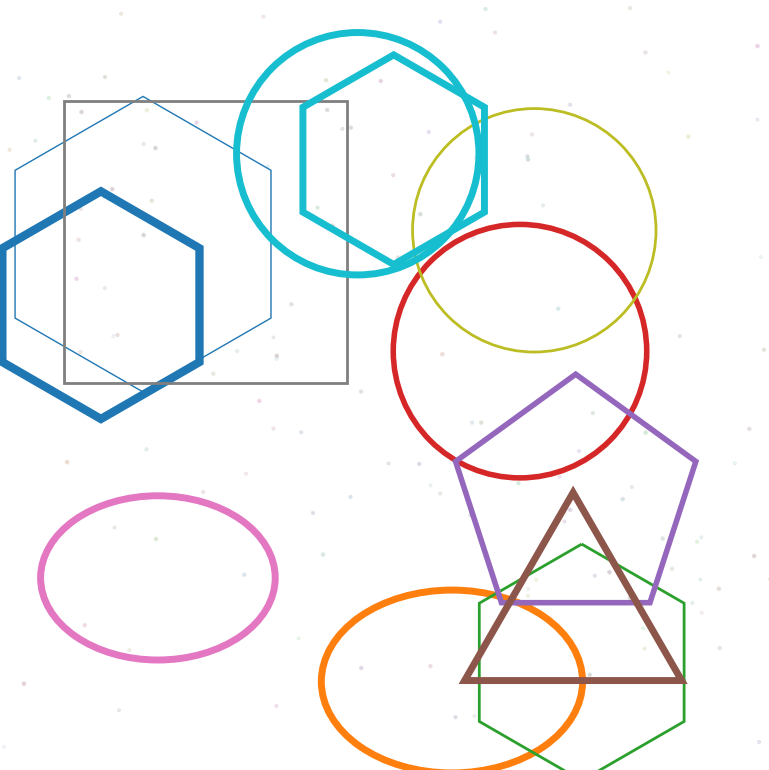[{"shape": "hexagon", "thickness": 3, "radius": 0.74, "center": [0.131, 0.604]}, {"shape": "hexagon", "thickness": 0.5, "radius": 0.96, "center": [0.186, 0.683]}, {"shape": "oval", "thickness": 2.5, "radius": 0.85, "center": [0.587, 0.115]}, {"shape": "hexagon", "thickness": 1, "radius": 0.77, "center": [0.755, 0.14]}, {"shape": "circle", "thickness": 2, "radius": 0.82, "center": [0.675, 0.544]}, {"shape": "pentagon", "thickness": 2, "radius": 0.82, "center": [0.748, 0.35]}, {"shape": "triangle", "thickness": 2.5, "radius": 0.81, "center": [0.744, 0.198]}, {"shape": "oval", "thickness": 2.5, "radius": 0.76, "center": [0.205, 0.249]}, {"shape": "square", "thickness": 1, "radius": 0.92, "center": [0.267, 0.686]}, {"shape": "circle", "thickness": 1, "radius": 0.79, "center": [0.694, 0.701]}, {"shape": "hexagon", "thickness": 2.5, "radius": 0.68, "center": [0.511, 0.793]}, {"shape": "circle", "thickness": 2.5, "radius": 0.79, "center": [0.465, 0.8]}]